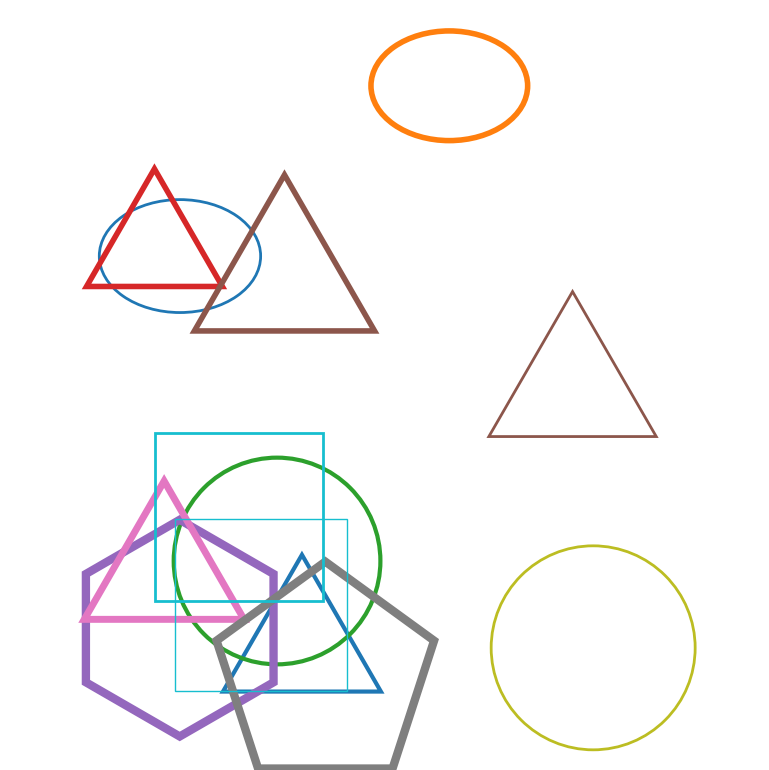[{"shape": "oval", "thickness": 1, "radius": 0.52, "center": [0.234, 0.667]}, {"shape": "triangle", "thickness": 1.5, "radius": 0.59, "center": [0.392, 0.161]}, {"shape": "oval", "thickness": 2, "radius": 0.51, "center": [0.584, 0.889]}, {"shape": "circle", "thickness": 1.5, "radius": 0.67, "center": [0.36, 0.271]}, {"shape": "triangle", "thickness": 2, "radius": 0.51, "center": [0.201, 0.679]}, {"shape": "hexagon", "thickness": 3, "radius": 0.7, "center": [0.233, 0.184]}, {"shape": "triangle", "thickness": 2, "radius": 0.68, "center": [0.369, 0.638]}, {"shape": "triangle", "thickness": 1, "radius": 0.63, "center": [0.744, 0.496]}, {"shape": "triangle", "thickness": 2.5, "radius": 0.6, "center": [0.213, 0.256]}, {"shape": "pentagon", "thickness": 3, "radius": 0.74, "center": [0.422, 0.122]}, {"shape": "circle", "thickness": 1, "radius": 0.66, "center": [0.77, 0.159]}, {"shape": "square", "thickness": 0.5, "radius": 0.56, "center": [0.339, 0.214]}, {"shape": "square", "thickness": 1, "radius": 0.55, "center": [0.31, 0.329]}]